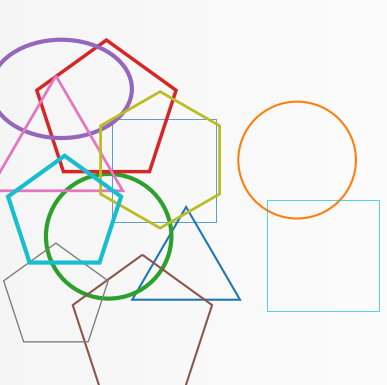[{"shape": "triangle", "thickness": 1.5, "radius": 0.8, "center": [0.48, 0.302]}, {"shape": "square", "thickness": 0.5, "radius": 0.67, "center": [0.423, 0.557]}, {"shape": "circle", "thickness": 1.5, "radius": 0.76, "center": [0.767, 0.584]}, {"shape": "circle", "thickness": 3, "radius": 0.81, "center": [0.28, 0.386]}, {"shape": "pentagon", "thickness": 2.5, "radius": 0.94, "center": [0.275, 0.707]}, {"shape": "oval", "thickness": 3, "radius": 0.91, "center": [0.158, 0.769]}, {"shape": "pentagon", "thickness": 1.5, "radius": 0.95, "center": [0.368, 0.149]}, {"shape": "triangle", "thickness": 2, "radius": 1.0, "center": [0.144, 0.604]}, {"shape": "pentagon", "thickness": 1, "radius": 0.71, "center": [0.144, 0.227]}, {"shape": "hexagon", "thickness": 2, "radius": 0.89, "center": [0.413, 0.585]}, {"shape": "pentagon", "thickness": 3, "radius": 0.77, "center": [0.167, 0.442]}, {"shape": "square", "thickness": 0.5, "radius": 0.72, "center": [0.834, 0.336]}]